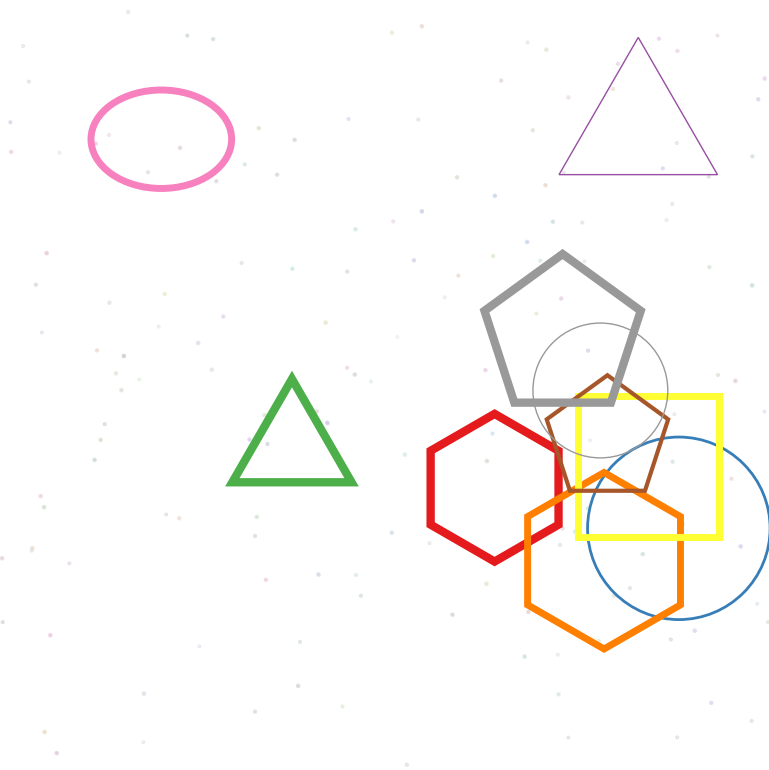[{"shape": "hexagon", "thickness": 3, "radius": 0.48, "center": [0.642, 0.367]}, {"shape": "circle", "thickness": 1, "radius": 0.59, "center": [0.882, 0.314]}, {"shape": "triangle", "thickness": 3, "radius": 0.45, "center": [0.379, 0.418]}, {"shape": "triangle", "thickness": 0.5, "radius": 0.59, "center": [0.829, 0.833]}, {"shape": "hexagon", "thickness": 2.5, "radius": 0.57, "center": [0.784, 0.272]}, {"shape": "square", "thickness": 2.5, "radius": 0.46, "center": [0.842, 0.394]}, {"shape": "pentagon", "thickness": 1.5, "radius": 0.41, "center": [0.789, 0.43]}, {"shape": "oval", "thickness": 2.5, "radius": 0.46, "center": [0.209, 0.819]}, {"shape": "circle", "thickness": 0.5, "radius": 0.44, "center": [0.78, 0.493]}, {"shape": "pentagon", "thickness": 3, "radius": 0.53, "center": [0.731, 0.563]}]